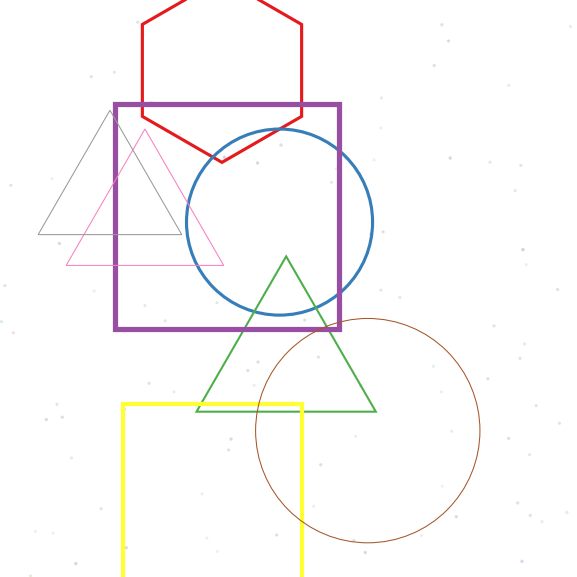[{"shape": "hexagon", "thickness": 1.5, "radius": 0.8, "center": [0.384, 0.877]}, {"shape": "circle", "thickness": 1.5, "radius": 0.81, "center": [0.484, 0.615]}, {"shape": "triangle", "thickness": 1, "radius": 0.9, "center": [0.496, 0.376]}, {"shape": "square", "thickness": 2.5, "radius": 0.97, "center": [0.393, 0.625]}, {"shape": "square", "thickness": 2, "radius": 0.77, "center": [0.368, 0.144]}, {"shape": "circle", "thickness": 0.5, "radius": 0.97, "center": [0.637, 0.253]}, {"shape": "triangle", "thickness": 0.5, "radius": 0.79, "center": [0.251, 0.618]}, {"shape": "triangle", "thickness": 0.5, "radius": 0.72, "center": [0.19, 0.665]}]